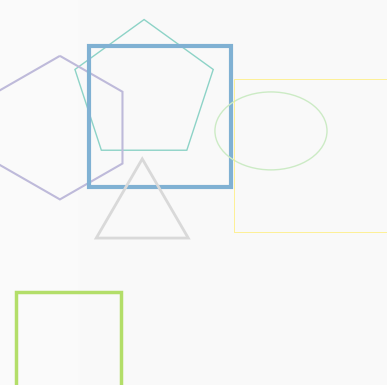[{"shape": "pentagon", "thickness": 1, "radius": 0.94, "center": [0.372, 0.762]}, {"shape": "hexagon", "thickness": 1.5, "radius": 0.93, "center": [0.155, 0.668]}, {"shape": "square", "thickness": 3, "radius": 0.92, "center": [0.413, 0.697]}, {"shape": "square", "thickness": 2.5, "radius": 0.68, "center": [0.177, 0.107]}, {"shape": "triangle", "thickness": 2, "radius": 0.69, "center": [0.367, 0.45]}, {"shape": "oval", "thickness": 1, "radius": 0.72, "center": [0.699, 0.66]}, {"shape": "square", "thickness": 0.5, "radius": 1.0, "center": [0.803, 0.596]}]